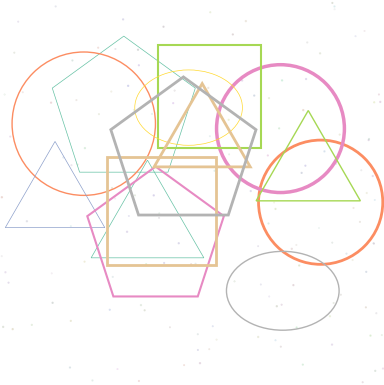[{"shape": "triangle", "thickness": 0.5, "radius": 0.85, "center": [0.383, 0.415]}, {"shape": "pentagon", "thickness": 0.5, "radius": 0.98, "center": [0.322, 0.711]}, {"shape": "circle", "thickness": 1, "radius": 0.93, "center": [0.218, 0.679]}, {"shape": "circle", "thickness": 2, "radius": 0.81, "center": [0.833, 0.475]}, {"shape": "triangle", "thickness": 0.5, "radius": 0.75, "center": [0.143, 0.483]}, {"shape": "circle", "thickness": 2.5, "radius": 0.83, "center": [0.729, 0.666]}, {"shape": "pentagon", "thickness": 1.5, "radius": 0.93, "center": [0.404, 0.381]}, {"shape": "triangle", "thickness": 1, "radius": 0.78, "center": [0.801, 0.557]}, {"shape": "square", "thickness": 1.5, "radius": 0.67, "center": [0.543, 0.748]}, {"shape": "oval", "thickness": 0.5, "radius": 0.7, "center": [0.49, 0.72]}, {"shape": "triangle", "thickness": 2, "radius": 0.72, "center": [0.525, 0.639]}, {"shape": "square", "thickness": 2, "radius": 0.71, "center": [0.419, 0.452]}, {"shape": "pentagon", "thickness": 2, "radius": 0.99, "center": [0.476, 0.602]}, {"shape": "oval", "thickness": 1, "radius": 0.73, "center": [0.734, 0.245]}]